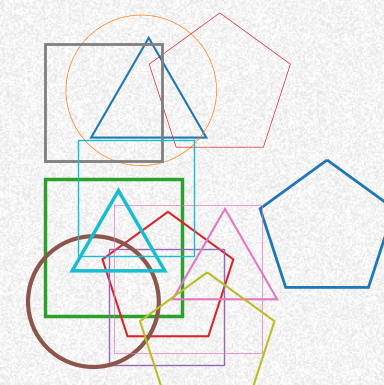[{"shape": "triangle", "thickness": 1.5, "radius": 0.86, "center": [0.386, 0.729]}, {"shape": "pentagon", "thickness": 2, "radius": 0.91, "center": [0.85, 0.402]}, {"shape": "circle", "thickness": 0.5, "radius": 0.98, "center": [0.367, 0.765]}, {"shape": "square", "thickness": 2.5, "radius": 0.89, "center": [0.296, 0.357]}, {"shape": "pentagon", "thickness": 1.5, "radius": 0.89, "center": [0.436, 0.271]}, {"shape": "pentagon", "thickness": 0.5, "radius": 0.96, "center": [0.571, 0.774]}, {"shape": "square", "thickness": 1, "radius": 0.75, "center": [0.433, 0.202]}, {"shape": "circle", "thickness": 3, "radius": 0.85, "center": [0.243, 0.217]}, {"shape": "triangle", "thickness": 1.5, "radius": 0.78, "center": [0.584, 0.301]}, {"shape": "square", "thickness": 0.5, "radius": 0.96, "center": [0.489, 0.275]}, {"shape": "square", "thickness": 2, "radius": 0.76, "center": [0.268, 0.734]}, {"shape": "pentagon", "thickness": 1.5, "radius": 0.92, "center": [0.538, 0.109]}, {"shape": "triangle", "thickness": 2.5, "radius": 0.69, "center": [0.308, 0.366]}, {"shape": "square", "thickness": 1, "radius": 0.75, "center": [0.353, 0.486]}]